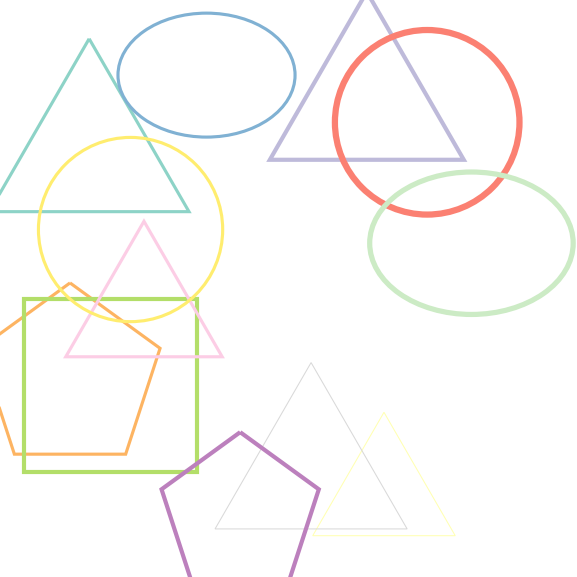[{"shape": "triangle", "thickness": 1.5, "radius": 1.0, "center": [0.154, 0.732]}, {"shape": "triangle", "thickness": 0.5, "radius": 0.71, "center": [0.665, 0.143]}, {"shape": "triangle", "thickness": 2, "radius": 0.97, "center": [0.635, 0.819]}, {"shape": "circle", "thickness": 3, "radius": 0.8, "center": [0.74, 0.787]}, {"shape": "oval", "thickness": 1.5, "radius": 0.77, "center": [0.358, 0.869]}, {"shape": "pentagon", "thickness": 1.5, "radius": 0.82, "center": [0.121, 0.345]}, {"shape": "square", "thickness": 2, "radius": 0.75, "center": [0.192, 0.331]}, {"shape": "triangle", "thickness": 1.5, "radius": 0.78, "center": [0.249, 0.46]}, {"shape": "triangle", "thickness": 0.5, "radius": 0.96, "center": [0.539, 0.179]}, {"shape": "pentagon", "thickness": 2, "radius": 0.72, "center": [0.416, 0.108]}, {"shape": "oval", "thickness": 2.5, "radius": 0.88, "center": [0.816, 0.578]}, {"shape": "circle", "thickness": 1.5, "radius": 0.8, "center": [0.226, 0.602]}]